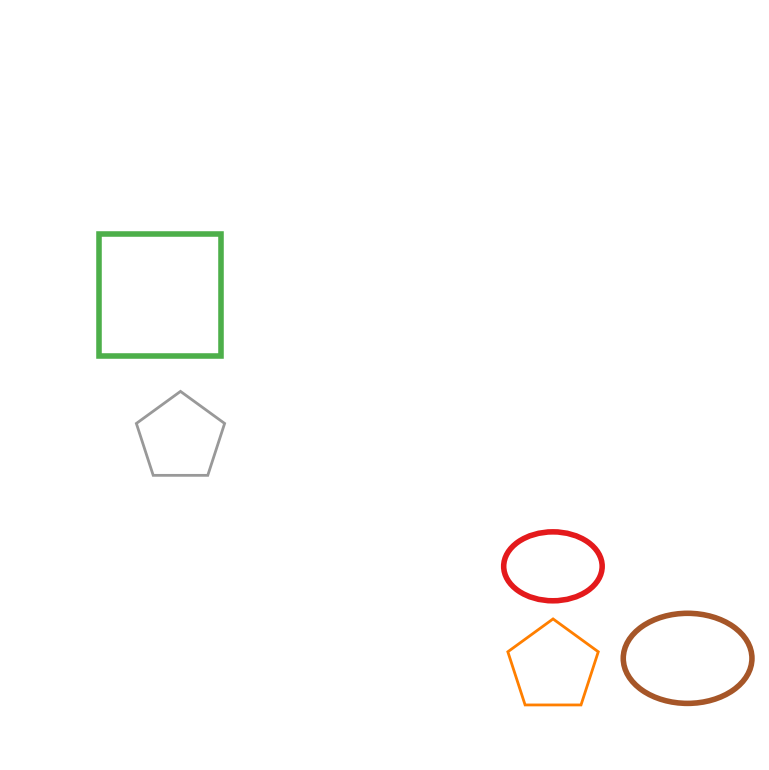[{"shape": "oval", "thickness": 2, "radius": 0.32, "center": [0.718, 0.265]}, {"shape": "square", "thickness": 2, "radius": 0.4, "center": [0.208, 0.617]}, {"shape": "pentagon", "thickness": 1, "radius": 0.31, "center": [0.718, 0.134]}, {"shape": "oval", "thickness": 2, "radius": 0.42, "center": [0.893, 0.145]}, {"shape": "pentagon", "thickness": 1, "radius": 0.3, "center": [0.234, 0.431]}]